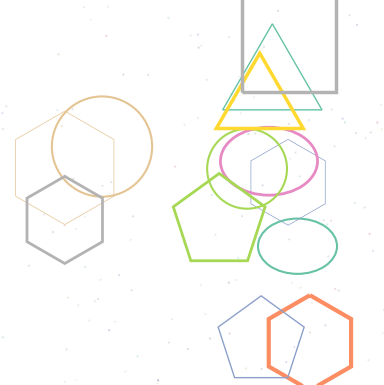[{"shape": "triangle", "thickness": 1, "radius": 0.74, "center": [0.707, 0.789]}, {"shape": "oval", "thickness": 1.5, "radius": 0.51, "center": [0.773, 0.36]}, {"shape": "hexagon", "thickness": 3, "radius": 0.62, "center": [0.805, 0.11]}, {"shape": "hexagon", "thickness": 0.5, "radius": 0.56, "center": [0.748, 0.526]}, {"shape": "pentagon", "thickness": 1, "radius": 0.59, "center": [0.678, 0.114]}, {"shape": "oval", "thickness": 2, "radius": 0.63, "center": [0.699, 0.581]}, {"shape": "circle", "thickness": 1.5, "radius": 0.52, "center": [0.642, 0.562]}, {"shape": "pentagon", "thickness": 2, "radius": 0.63, "center": [0.569, 0.424]}, {"shape": "triangle", "thickness": 2.5, "radius": 0.65, "center": [0.675, 0.731]}, {"shape": "circle", "thickness": 1.5, "radius": 0.65, "center": [0.265, 0.619]}, {"shape": "hexagon", "thickness": 0.5, "radius": 0.74, "center": [0.168, 0.564]}, {"shape": "square", "thickness": 2.5, "radius": 0.61, "center": [0.75, 0.883]}, {"shape": "hexagon", "thickness": 2, "radius": 0.57, "center": [0.168, 0.429]}]